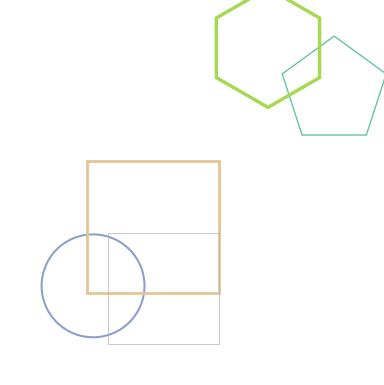[{"shape": "pentagon", "thickness": 1, "radius": 0.71, "center": [0.868, 0.764]}, {"shape": "circle", "thickness": 1.5, "radius": 0.67, "center": [0.242, 0.258]}, {"shape": "hexagon", "thickness": 2.5, "radius": 0.77, "center": [0.696, 0.876]}, {"shape": "square", "thickness": 2, "radius": 0.86, "center": [0.398, 0.41]}, {"shape": "square", "thickness": 0.5, "radius": 0.72, "center": [0.424, 0.251]}]